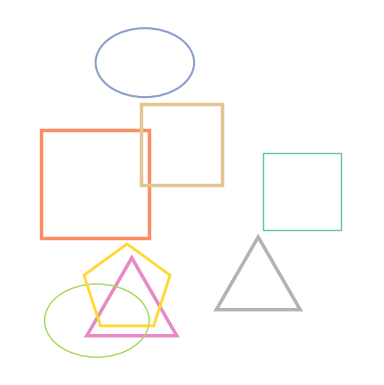[{"shape": "square", "thickness": 1, "radius": 0.5, "center": [0.784, 0.503]}, {"shape": "square", "thickness": 2.5, "radius": 0.7, "center": [0.247, 0.522]}, {"shape": "oval", "thickness": 1.5, "radius": 0.64, "center": [0.376, 0.837]}, {"shape": "triangle", "thickness": 2.5, "radius": 0.67, "center": [0.342, 0.195]}, {"shape": "oval", "thickness": 1, "radius": 0.68, "center": [0.252, 0.167]}, {"shape": "pentagon", "thickness": 2, "radius": 0.59, "center": [0.33, 0.249]}, {"shape": "square", "thickness": 2.5, "radius": 0.53, "center": [0.472, 0.626]}, {"shape": "triangle", "thickness": 2.5, "radius": 0.63, "center": [0.671, 0.259]}]